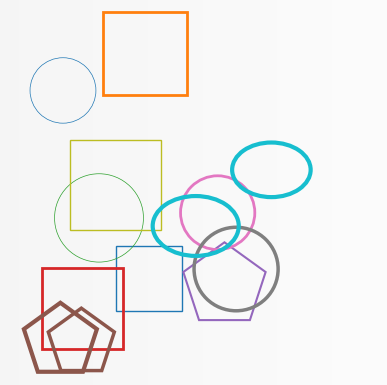[{"shape": "square", "thickness": 1, "radius": 0.42, "center": [0.385, 0.277]}, {"shape": "circle", "thickness": 0.5, "radius": 0.43, "center": [0.163, 0.765]}, {"shape": "square", "thickness": 2, "radius": 0.54, "center": [0.375, 0.861]}, {"shape": "circle", "thickness": 0.5, "radius": 0.57, "center": [0.255, 0.434]}, {"shape": "square", "thickness": 2, "radius": 0.53, "center": [0.213, 0.198]}, {"shape": "pentagon", "thickness": 1.5, "radius": 0.56, "center": [0.579, 0.259]}, {"shape": "pentagon", "thickness": 3, "radius": 0.5, "center": [0.156, 0.115]}, {"shape": "pentagon", "thickness": 2.5, "radius": 0.45, "center": [0.21, 0.11]}, {"shape": "circle", "thickness": 2, "radius": 0.48, "center": [0.562, 0.448]}, {"shape": "circle", "thickness": 2.5, "radius": 0.54, "center": [0.609, 0.301]}, {"shape": "square", "thickness": 1, "radius": 0.58, "center": [0.298, 0.52]}, {"shape": "oval", "thickness": 3, "radius": 0.56, "center": [0.505, 0.413]}, {"shape": "oval", "thickness": 3, "radius": 0.51, "center": [0.7, 0.559]}]